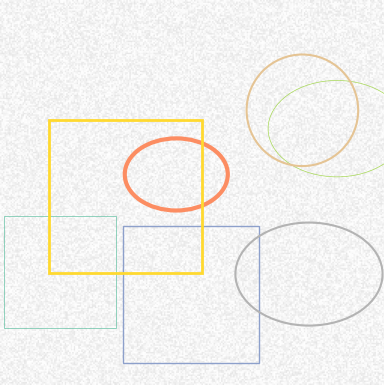[{"shape": "square", "thickness": 0.5, "radius": 0.73, "center": [0.155, 0.294]}, {"shape": "oval", "thickness": 3, "radius": 0.67, "center": [0.458, 0.547]}, {"shape": "square", "thickness": 1, "radius": 0.89, "center": [0.496, 0.235]}, {"shape": "oval", "thickness": 0.5, "radius": 0.89, "center": [0.875, 0.666]}, {"shape": "square", "thickness": 2, "radius": 0.99, "center": [0.327, 0.49]}, {"shape": "circle", "thickness": 1.5, "radius": 0.72, "center": [0.785, 0.714]}, {"shape": "oval", "thickness": 1.5, "radius": 0.96, "center": [0.803, 0.288]}]